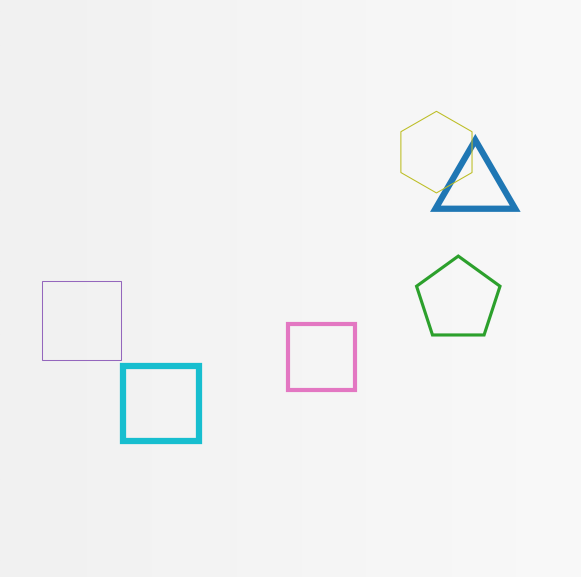[{"shape": "triangle", "thickness": 3, "radius": 0.4, "center": [0.818, 0.677]}, {"shape": "pentagon", "thickness": 1.5, "radius": 0.38, "center": [0.788, 0.48]}, {"shape": "square", "thickness": 0.5, "radius": 0.34, "center": [0.14, 0.444]}, {"shape": "square", "thickness": 2, "radius": 0.29, "center": [0.553, 0.381]}, {"shape": "hexagon", "thickness": 0.5, "radius": 0.35, "center": [0.751, 0.736]}, {"shape": "square", "thickness": 3, "radius": 0.33, "center": [0.278, 0.301]}]